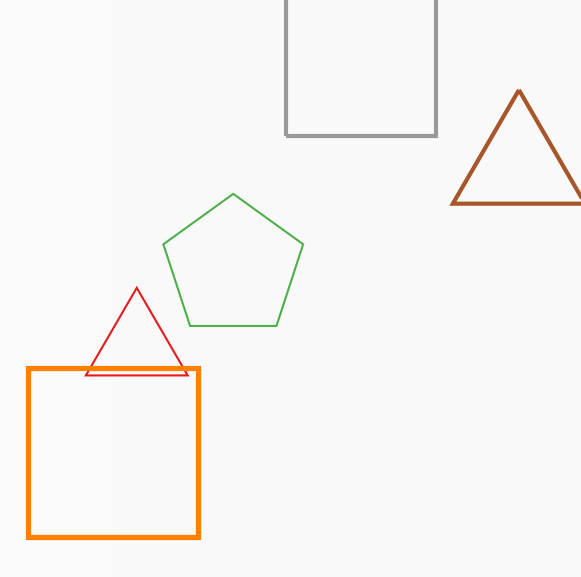[{"shape": "triangle", "thickness": 1, "radius": 0.51, "center": [0.235, 0.4]}, {"shape": "pentagon", "thickness": 1, "radius": 0.63, "center": [0.401, 0.537]}, {"shape": "square", "thickness": 2.5, "radius": 0.73, "center": [0.194, 0.215]}, {"shape": "triangle", "thickness": 2, "radius": 0.66, "center": [0.893, 0.712]}, {"shape": "square", "thickness": 2, "radius": 0.65, "center": [0.622, 0.892]}]